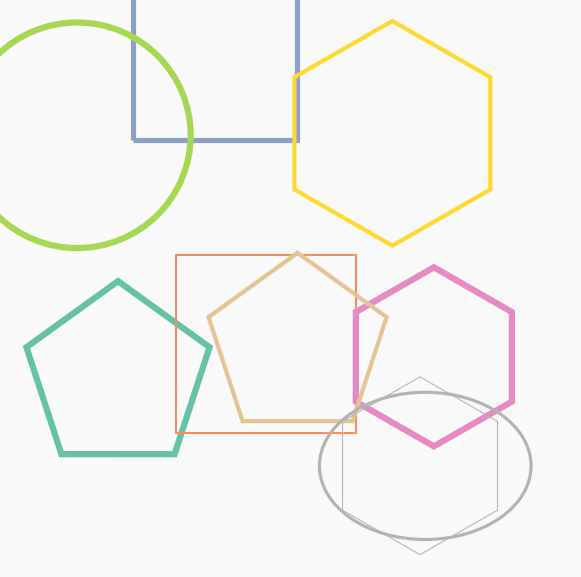[{"shape": "pentagon", "thickness": 3, "radius": 0.83, "center": [0.203, 0.347]}, {"shape": "square", "thickness": 1, "radius": 0.77, "center": [0.457, 0.404]}, {"shape": "square", "thickness": 2.5, "radius": 0.71, "center": [0.37, 0.898]}, {"shape": "hexagon", "thickness": 3, "radius": 0.77, "center": [0.746, 0.381]}, {"shape": "circle", "thickness": 3, "radius": 0.98, "center": [0.133, 0.765]}, {"shape": "hexagon", "thickness": 2, "radius": 0.97, "center": [0.675, 0.768]}, {"shape": "pentagon", "thickness": 2, "radius": 0.81, "center": [0.512, 0.4]}, {"shape": "oval", "thickness": 1.5, "radius": 0.91, "center": [0.732, 0.192]}, {"shape": "hexagon", "thickness": 0.5, "radius": 0.77, "center": [0.723, 0.193]}]